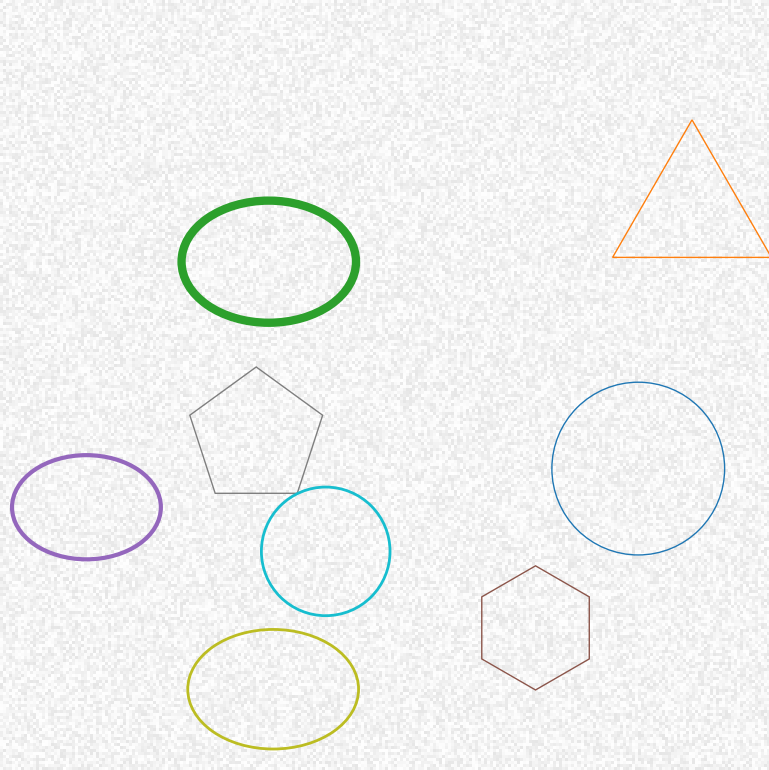[{"shape": "circle", "thickness": 0.5, "radius": 0.56, "center": [0.829, 0.391]}, {"shape": "triangle", "thickness": 0.5, "radius": 0.6, "center": [0.899, 0.725]}, {"shape": "oval", "thickness": 3, "radius": 0.57, "center": [0.349, 0.66]}, {"shape": "oval", "thickness": 1.5, "radius": 0.48, "center": [0.112, 0.341]}, {"shape": "hexagon", "thickness": 0.5, "radius": 0.4, "center": [0.695, 0.185]}, {"shape": "pentagon", "thickness": 0.5, "radius": 0.45, "center": [0.333, 0.433]}, {"shape": "oval", "thickness": 1, "radius": 0.55, "center": [0.355, 0.105]}, {"shape": "circle", "thickness": 1, "radius": 0.42, "center": [0.423, 0.284]}]